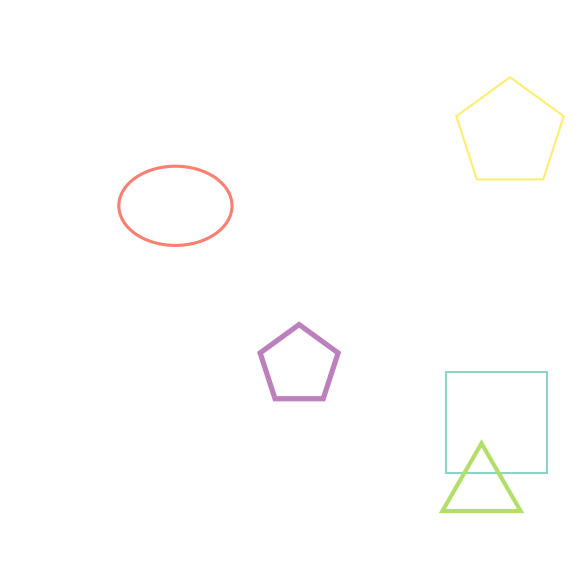[{"shape": "square", "thickness": 1, "radius": 0.44, "center": [0.859, 0.267]}, {"shape": "oval", "thickness": 1.5, "radius": 0.49, "center": [0.304, 0.643]}, {"shape": "triangle", "thickness": 2, "radius": 0.39, "center": [0.834, 0.153]}, {"shape": "pentagon", "thickness": 2.5, "radius": 0.35, "center": [0.518, 0.366]}, {"shape": "pentagon", "thickness": 1, "radius": 0.49, "center": [0.883, 0.768]}]